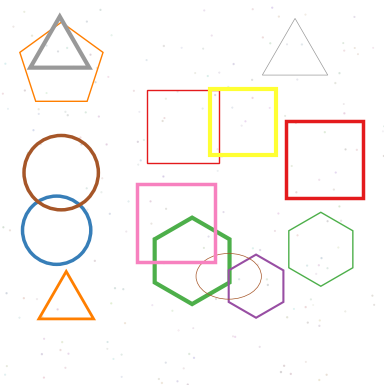[{"shape": "square", "thickness": 1, "radius": 0.47, "center": [0.476, 0.671]}, {"shape": "square", "thickness": 2.5, "radius": 0.5, "center": [0.843, 0.585]}, {"shape": "circle", "thickness": 2.5, "radius": 0.44, "center": [0.147, 0.402]}, {"shape": "hexagon", "thickness": 1, "radius": 0.48, "center": [0.833, 0.353]}, {"shape": "hexagon", "thickness": 3, "radius": 0.56, "center": [0.499, 0.322]}, {"shape": "hexagon", "thickness": 1.5, "radius": 0.41, "center": [0.665, 0.257]}, {"shape": "pentagon", "thickness": 1, "radius": 0.57, "center": [0.16, 0.829]}, {"shape": "triangle", "thickness": 2, "radius": 0.41, "center": [0.172, 0.213]}, {"shape": "square", "thickness": 3, "radius": 0.43, "center": [0.632, 0.683]}, {"shape": "circle", "thickness": 2.5, "radius": 0.48, "center": [0.159, 0.552]}, {"shape": "oval", "thickness": 0.5, "radius": 0.42, "center": [0.594, 0.282]}, {"shape": "square", "thickness": 2.5, "radius": 0.51, "center": [0.458, 0.422]}, {"shape": "triangle", "thickness": 0.5, "radius": 0.49, "center": [0.766, 0.854]}, {"shape": "triangle", "thickness": 3, "radius": 0.44, "center": [0.155, 0.869]}]